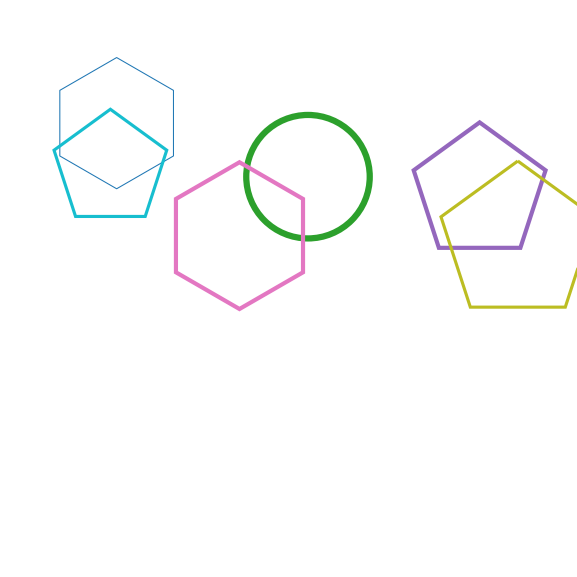[{"shape": "hexagon", "thickness": 0.5, "radius": 0.57, "center": [0.202, 0.786]}, {"shape": "circle", "thickness": 3, "radius": 0.53, "center": [0.533, 0.693]}, {"shape": "pentagon", "thickness": 2, "radius": 0.6, "center": [0.831, 0.667]}, {"shape": "hexagon", "thickness": 2, "radius": 0.64, "center": [0.415, 0.591]}, {"shape": "pentagon", "thickness": 1.5, "radius": 0.7, "center": [0.897, 0.58]}, {"shape": "pentagon", "thickness": 1.5, "radius": 0.51, "center": [0.191, 0.707]}]